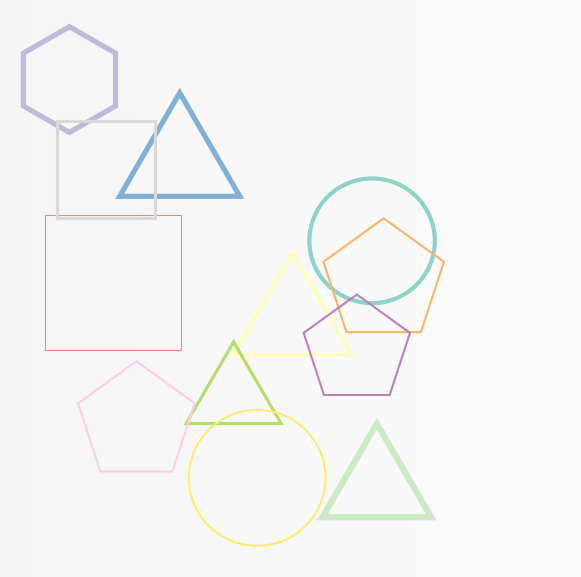[{"shape": "circle", "thickness": 2, "radius": 0.54, "center": [0.64, 0.582]}, {"shape": "triangle", "thickness": 1.5, "radius": 0.59, "center": [0.503, 0.443]}, {"shape": "hexagon", "thickness": 2.5, "radius": 0.46, "center": [0.12, 0.861]}, {"shape": "square", "thickness": 0.5, "radius": 0.58, "center": [0.195, 0.509]}, {"shape": "triangle", "thickness": 2.5, "radius": 0.6, "center": [0.309, 0.719]}, {"shape": "pentagon", "thickness": 1, "radius": 0.54, "center": [0.66, 0.512]}, {"shape": "triangle", "thickness": 1.5, "radius": 0.47, "center": [0.402, 0.313]}, {"shape": "pentagon", "thickness": 1, "radius": 0.53, "center": [0.235, 0.268]}, {"shape": "square", "thickness": 1.5, "radius": 0.42, "center": [0.183, 0.706]}, {"shape": "pentagon", "thickness": 1, "radius": 0.48, "center": [0.614, 0.393]}, {"shape": "triangle", "thickness": 3, "radius": 0.54, "center": [0.648, 0.158]}, {"shape": "circle", "thickness": 1, "radius": 0.59, "center": [0.442, 0.172]}]